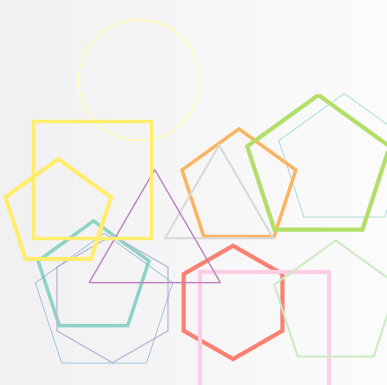[{"shape": "pentagon", "thickness": 0.5, "radius": 0.89, "center": [0.888, 0.58]}, {"shape": "pentagon", "thickness": 2.5, "radius": 0.75, "center": [0.241, 0.276]}, {"shape": "circle", "thickness": 1, "radius": 0.78, "center": [0.359, 0.792]}, {"shape": "hexagon", "thickness": 1, "radius": 0.83, "center": [0.29, 0.223]}, {"shape": "hexagon", "thickness": 3, "radius": 0.74, "center": [0.601, 0.215]}, {"shape": "pentagon", "thickness": 0.5, "radius": 0.93, "center": [0.269, 0.208]}, {"shape": "pentagon", "thickness": 2.5, "radius": 0.77, "center": [0.617, 0.511]}, {"shape": "pentagon", "thickness": 3, "radius": 0.97, "center": [0.822, 0.56]}, {"shape": "square", "thickness": 3, "radius": 0.83, "center": [0.683, 0.127]}, {"shape": "triangle", "thickness": 1.5, "radius": 0.81, "center": [0.565, 0.462]}, {"shape": "triangle", "thickness": 1, "radius": 0.98, "center": [0.399, 0.364]}, {"shape": "pentagon", "thickness": 1.5, "radius": 0.83, "center": [0.866, 0.209]}, {"shape": "square", "thickness": 2.5, "radius": 0.76, "center": [0.237, 0.533]}, {"shape": "pentagon", "thickness": 3, "radius": 0.72, "center": [0.15, 0.443]}]